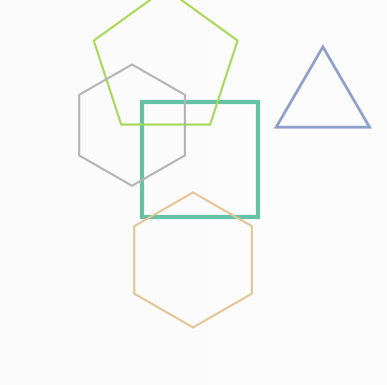[{"shape": "square", "thickness": 3, "radius": 0.74, "center": [0.516, 0.586]}, {"shape": "triangle", "thickness": 2, "radius": 0.7, "center": [0.833, 0.739]}, {"shape": "pentagon", "thickness": 1.5, "radius": 0.98, "center": [0.428, 0.834]}, {"shape": "hexagon", "thickness": 1.5, "radius": 0.88, "center": [0.498, 0.325]}, {"shape": "hexagon", "thickness": 1.5, "radius": 0.79, "center": [0.341, 0.675]}]